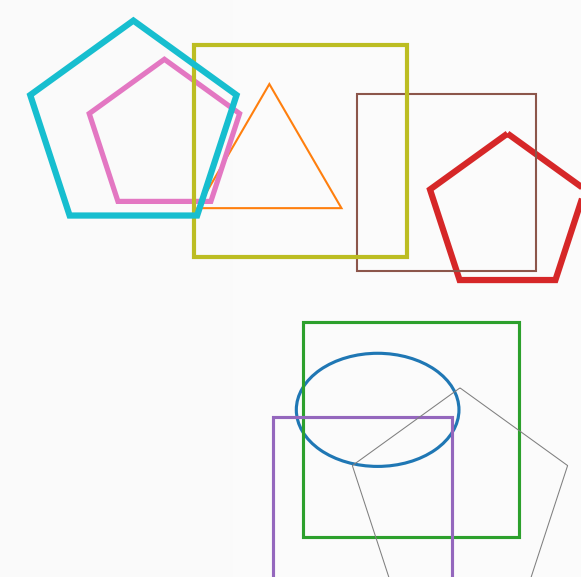[{"shape": "oval", "thickness": 1.5, "radius": 0.7, "center": [0.65, 0.289]}, {"shape": "triangle", "thickness": 1, "radius": 0.72, "center": [0.463, 0.71]}, {"shape": "square", "thickness": 1.5, "radius": 0.93, "center": [0.708, 0.255]}, {"shape": "pentagon", "thickness": 3, "radius": 0.7, "center": [0.873, 0.628]}, {"shape": "square", "thickness": 1.5, "radius": 0.77, "center": [0.624, 0.124]}, {"shape": "square", "thickness": 1, "radius": 0.77, "center": [0.768, 0.683]}, {"shape": "pentagon", "thickness": 2.5, "radius": 0.68, "center": [0.283, 0.76]}, {"shape": "pentagon", "thickness": 0.5, "radius": 0.97, "center": [0.791, 0.133]}, {"shape": "square", "thickness": 2, "radius": 0.92, "center": [0.517, 0.737]}, {"shape": "pentagon", "thickness": 3, "radius": 0.93, "center": [0.229, 0.777]}]